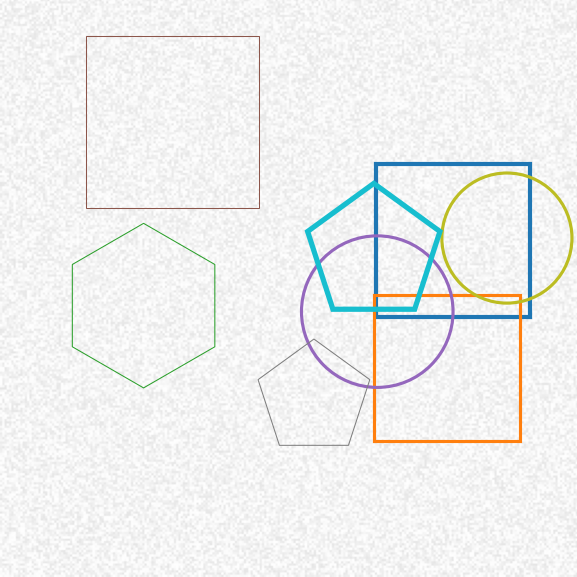[{"shape": "square", "thickness": 2, "radius": 0.66, "center": [0.785, 0.583]}, {"shape": "square", "thickness": 1.5, "radius": 0.63, "center": [0.774, 0.362]}, {"shape": "hexagon", "thickness": 0.5, "radius": 0.71, "center": [0.249, 0.47]}, {"shape": "circle", "thickness": 1.5, "radius": 0.66, "center": [0.653, 0.46]}, {"shape": "square", "thickness": 0.5, "radius": 0.75, "center": [0.299, 0.788]}, {"shape": "pentagon", "thickness": 0.5, "radius": 0.51, "center": [0.544, 0.31]}, {"shape": "circle", "thickness": 1.5, "radius": 0.56, "center": [0.878, 0.587]}, {"shape": "pentagon", "thickness": 2.5, "radius": 0.6, "center": [0.647, 0.561]}]